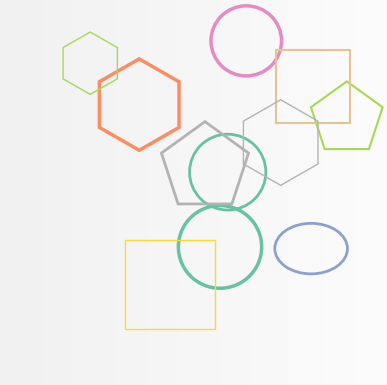[{"shape": "circle", "thickness": 2.5, "radius": 0.54, "center": [0.568, 0.359]}, {"shape": "circle", "thickness": 2, "radius": 0.49, "center": [0.588, 0.553]}, {"shape": "hexagon", "thickness": 2.5, "radius": 0.59, "center": [0.359, 0.728]}, {"shape": "oval", "thickness": 2, "radius": 0.47, "center": [0.803, 0.354]}, {"shape": "circle", "thickness": 2.5, "radius": 0.46, "center": [0.636, 0.894]}, {"shape": "pentagon", "thickness": 1.5, "radius": 0.49, "center": [0.895, 0.691]}, {"shape": "hexagon", "thickness": 1, "radius": 0.4, "center": [0.233, 0.836]}, {"shape": "square", "thickness": 1, "radius": 0.58, "center": [0.439, 0.261]}, {"shape": "square", "thickness": 1.5, "radius": 0.48, "center": [0.807, 0.776]}, {"shape": "pentagon", "thickness": 2, "radius": 0.59, "center": [0.529, 0.566]}, {"shape": "hexagon", "thickness": 1, "radius": 0.56, "center": [0.724, 0.63]}]